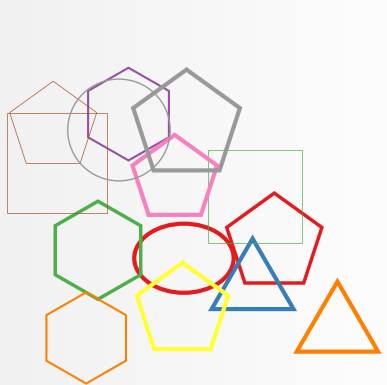[{"shape": "pentagon", "thickness": 2.5, "radius": 0.65, "center": [0.708, 0.369]}, {"shape": "oval", "thickness": 3, "radius": 0.64, "center": [0.475, 0.329]}, {"shape": "triangle", "thickness": 3, "radius": 0.61, "center": [0.652, 0.258]}, {"shape": "square", "thickness": 0.5, "radius": 0.61, "center": [0.659, 0.489]}, {"shape": "hexagon", "thickness": 2.5, "radius": 0.64, "center": [0.253, 0.35]}, {"shape": "hexagon", "thickness": 1.5, "radius": 0.6, "center": [0.332, 0.704]}, {"shape": "hexagon", "thickness": 1.5, "radius": 0.59, "center": [0.222, 0.122]}, {"shape": "triangle", "thickness": 3, "radius": 0.61, "center": [0.871, 0.147]}, {"shape": "pentagon", "thickness": 3, "radius": 0.62, "center": [0.471, 0.194]}, {"shape": "pentagon", "thickness": 0.5, "radius": 0.59, "center": [0.137, 0.671]}, {"shape": "square", "thickness": 0.5, "radius": 0.65, "center": [0.147, 0.577]}, {"shape": "pentagon", "thickness": 3, "radius": 0.57, "center": [0.451, 0.535]}, {"shape": "circle", "thickness": 1, "radius": 0.66, "center": [0.307, 0.662]}, {"shape": "pentagon", "thickness": 3, "radius": 0.72, "center": [0.481, 0.675]}]